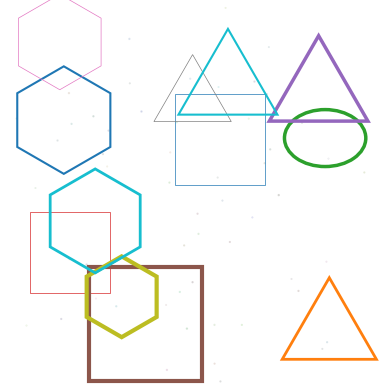[{"shape": "hexagon", "thickness": 1.5, "radius": 0.7, "center": [0.166, 0.688]}, {"shape": "square", "thickness": 0.5, "radius": 0.59, "center": [0.571, 0.638]}, {"shape": "triangle", "thickness": 2, "radius": 0.71, "center": [0.855, 0.137]}, {"shape": "oval", "thickness": 2.5, "radius": 0.53, "center": [0.845, 0.641]}, {"shape": "square", "thickness": 0.5, "radius": 0.52, "center": [0.181, 0.344]}, {"shape": "triangle", "thickness": 2.5, "radius": 0.74, "center": [0.828, 0.759]}, {"shape": "square", "thickness": 3, "radius": 0.74, "center": [0.377, 0.159]}, {"shape": "hexagon", "thickness": 0.5, "radius": 0.62, "center": [0.155, 0.891]}, {"shape": "triangle", "thickness": 0.5, "radius": 0.58, "center": [0.5, 0.742]}, {"shape": "hexagon", "thickness": 3, "radius": 0.52, "center": [0.316, 0.229]}, {"shape": "triangle", "thickness": 1.5, "radius": 0.74, "center": [0.592, 0.776]}, {"shape": "hexagon", "thickness": 2, "radius": 0.67, "center": [0.247, 0.426]}]